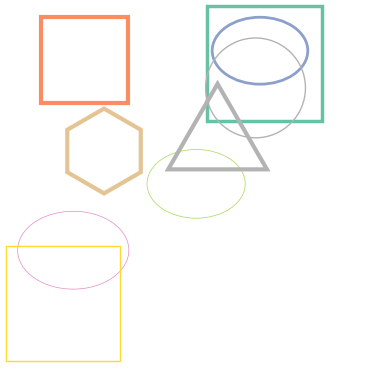[{"shape": "square", "thickness": 2.5, "radius": 0.75, "center": [0.686, 0.834]}, {"shape": "square", "thickness": 3, "radius": 0.56, "center": [0.219, 0.844]}, {"shape": "oval", "thickness": 2, "radius": 0.62, "center": [0.675, 0.868]}, {"shape": "oval", "thickness": 0.5, "radius": 0.72, "center": [0.19, 0.35]}, {"shape": "oval", "thickness": 0.5, "radius": 0.64, "center": [0.509, 0.523]}, {"shape": "square", "thickness": 1, "radius": 0.74, "center": [0.164, 0.211]}, {"shape": "hexagon", "thickness": 3, "radius": 0.55, "center": [0.27, 0.608]}, {"shape": "circle", "thickness": 1, "radius": 0.65, "center": [0.664, 0.772]}, {"shape": "triangle", "thickness": 3, "radius": 0.74, "center": [0.565, 0.634]}]